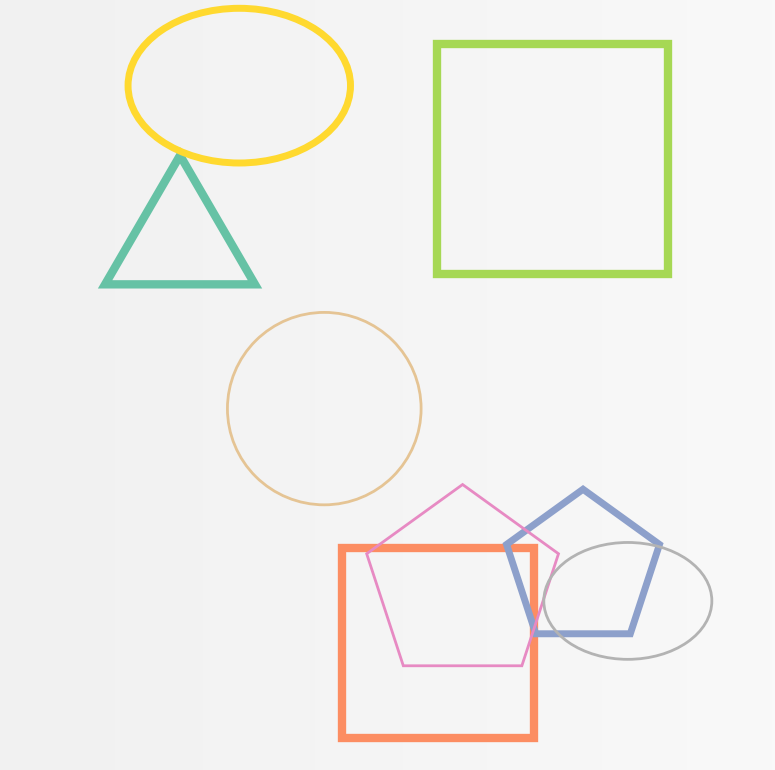[{"shape": "triangle", "thickness": 3, "radius": 0.56, "center": [0.232, 0.687]}, {"shape": "square", "thickness": 3, "radius": 0.62, "center": [0.565, 0.165]}, {"shape": "pentagon", "thickness": 2.5, "radius": 0.52, "center": [0.752, 0.261]}, {"shape": "pentagon", "thickness": 1, "radius": 0.65, "center": [0.597, 0.241]}, {"shape": "square", "thickness": 3, "radius": 0.74, "center": [0.713, 0.793]}, {"shape": "oval", "thickness": 2.5, "radius": 0.72, "center": [0.309, 0.889]}, {"shape": "circle", "thickness": 1, "radius": 0.62, "center": [0.418, 0.469]}, {"shape": "oval", "thickness": 1, "radius": 0.54, "center": [0.81, 0.22]}]